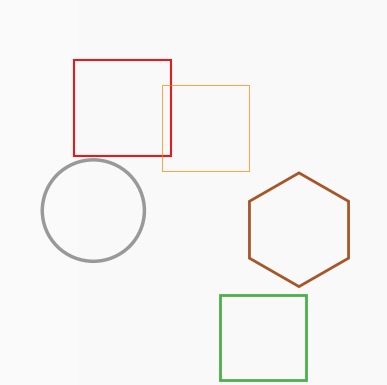[{"shape": "square", "thickness": 1.5, "radius": 0.62, "center": [0.317, 0.72]}, {"shape": "square", "thickness": 2, "radius": 0.55, "center": [0.679, 0.124]}, {"shape": "square", "thickness": 0.5, "radius": 0.56, "center": [0.53, 0.668]}, {"shape": "hexagon", "thickness": 2, "radius": 0.74, "center": [0.772, 0.403]}, {"shape": "circle", "thickness": 2.5, "radius": 0.66, "center": [0.241, 0.453]}]